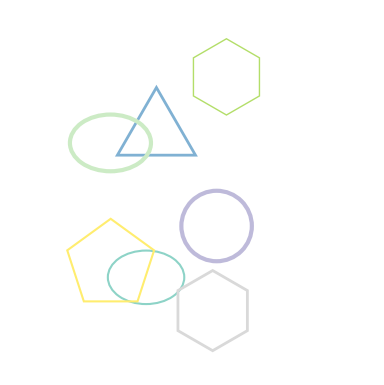[{"shape": "oval", "thickness": 1.5, "radius": 0.5, "center": [0.379, 0.28]}, {"shape": "circle", "thickness": 3, "radius": 0.46, "center": [0.563, 0.413]}, {"shape": "triangle", "thickness": 2, "radius": 0.59, "center": [0.406, 0.656]}, {"shape": "hexagon", "thickness": 1, "radius": 0.49, "center": [0.588, 0.8]}, {"shape": "hexagon", "thickness": 2, "radius": 0.52, "center": [0.552, 0.193]}, {"shape": "oval", "thickness": 3, "radius": 0.53, "center": [0.287, 0.629]}, {"shape": "pentagon", "thickness": 1.5, "radius": 0.59, "center": [0.287, 0.313]}]